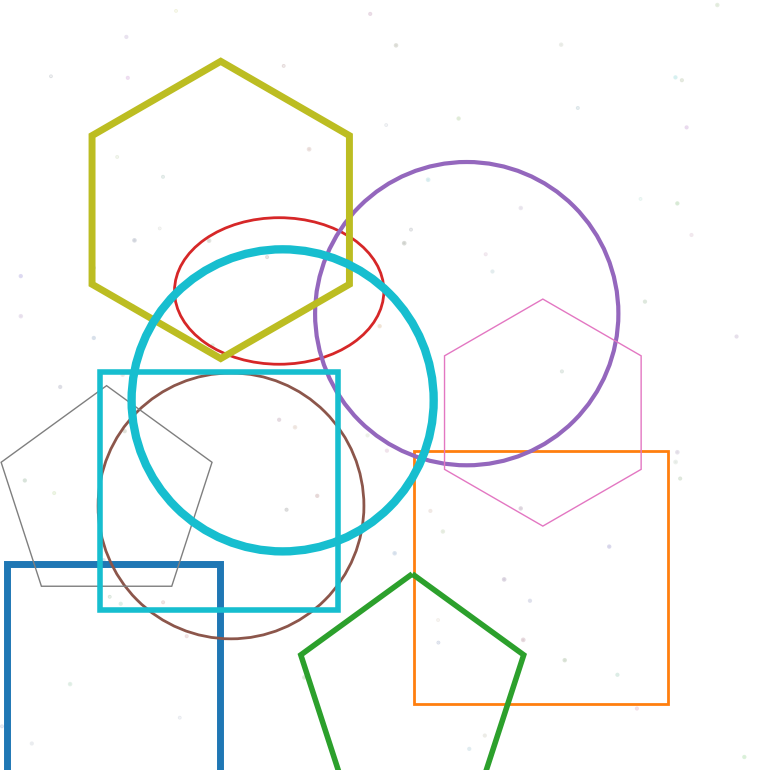[{"shape": "square", "thickness": 2.5, "radius": 0.69, "center": [0.147, 0.129]}, {"shape": "square", "thickness": 1, "radius": 0.82, "center": [0.703, 0.25]}, {"shape": "pentagon", "thickness": 2, "radius": 0.76, "center": [0.535, 0.102]}, {"shape": "oval", "thickness": 1, "radius": 0.68, "center": [0.363, 0.622]}, {"shape": "circle", "thickness": 1.5, "radius": 0.98, "center": [0.606, 0.593]}, {"shape": "circle", "thickness": 1, "radius": 0.86, "center": [0.3, 0.343]}, {"shape": "hexagon", "thickness": 0.5, "radius": 0.74, "center": [0.705, 0.464]}, {"shape": "pentagon", "thickness": 0.5, "radius": 0.72, "center": [0.138, 0.355]}, {"shape": "hexagon", "thickness": 2.5, "radius": 0.96, "center": [0.287, 0.727]}, {"shape": "square", "thickness": 2, "radius": 0.77, "center": [0.284, 0.362]}, {"shape": "circle", "thickness": 3, "radius": 0.98, "center": [0.367, 0.48]}]